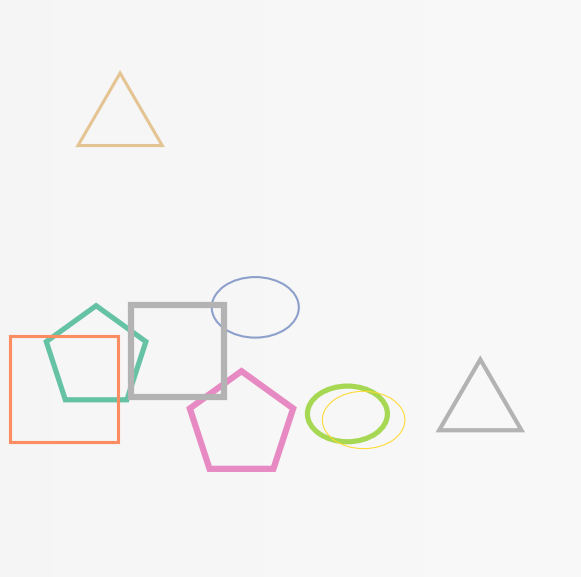[{"shape": "pentagon", "thickness": 2.5, "radius": 0.45, "center": [0.165, 0.38]}, {"shape": "square", "thickness": 1.5, "radius": 0.46, "center": [0.11, 0.325]}, {"shape": "oval", "thickness": 1, "radius": 0.37, "center": [0.439, 0.467]}, {"shape": "pentagon", "thickness": 3, "radius": 0.47, "center": [0.415, 0.263]}, {"shape": "oval", "thickness": 2.5, "radius": 0.34, "center": [0.598, 0.282]}, {"shape": "oval", "thickness": 0.5, "radius": 0.35, "center": [0.626, 0.272]}, {"shape": "triangle", "thickness": 1.5, "radius": 0.42, "center": [0.207, 0.789]}, {"shape": "triangle", "thickness": 2, "radius": 0.41, "center": [0.826, 0.295]}, {"shape": "square", "thickness": 3, "radius": 0.4, "center": [0.305, 0.391]}]